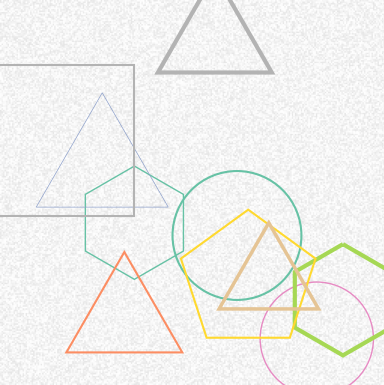[{"shape": "hexagon", "thickness": 1, "radius": 0.74, "center": [0.349, 0.422]}, {"shape": "circle", "thickness": 1.5, "radius": 0.84, "center": [0.615, 0.388]}, {"shape": "triangle", "thickness": 1.5, "radius": 0.87, "center": [0.323, 0.172]}, {"shape": "triangle", "thickness": 0.5, "radius": 0.99, "center": [0.266, 0.561]}, {"shape": "circle", "thickness": 1, "radius": 0.74, "center": [0.823, 0.12]}, {"shape": "hexagon", "thickness": 3, "radius": 0.72, "center": [0.891, 0.221]}, {"shape": "pentagon", "thickness": 1.5, "radius": 0.92, "center": [0.645, 0.272]}, {"shape": "triangle", "thickness": 2.5, "radius": 0.75, "center": [0.698, 0.272]}, {"shape": "triangle", "thickness": 3, "radius": 0.85, "center": [0.558, 0.897]}, {"shape": "square", "thickness": 1.5, "radius": 0.98, "center": [0.151, 0.636]}]